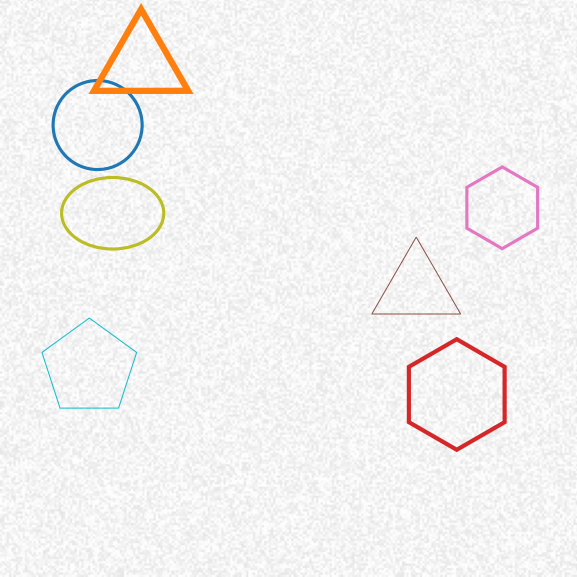[{"shape": "circle", "thickness": 1.5, "radius": 0.39, "center": [0.169, 0.783]}, {"shape": "triangle", "thickness": 3, "radius": 0.47, "center": [0.244, 0.889]}, {"shape": "hexagon", "thickness": 2, "radius": 0.48, "center": [0.791, 0.316]}, {"shape": "triangle", "thickness": 0.5, "radius": 0.44, "center": [0.721, 0.5]}, {"shape": "hexagon", "thickness": 1.5, "radius": 0.35, "center": [0.87, 0.639]}, {"shape": "oval", "thickness": 1.5, "radius": 0.44, "center": [0.195, 0.63]}, {"shape": "pentagon", "thickness": 0.5, "radius": 0.43, "center": [0.155, 0.362]}]